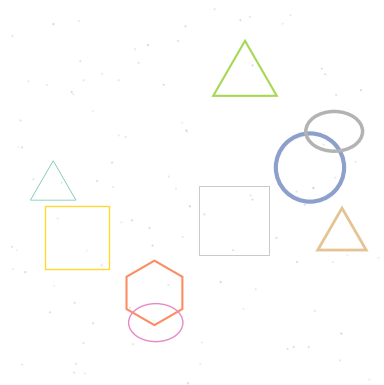[{"shape": "triangle", "thickness": 0.5, "radius": 0.34, "center": [0.138, 0.514]}, {"shape": "hexagon", "thickness": 1.5, "radius": 0.42, "center": [0.401, 0.239]}, {"shape": "circle", "thickness": 3, "radius": 0.44, "center": [0.805, 0.565]}, {"shape": "oval", "thickness": 1, "radius": 0.35, "center": [0.405, 0.162]}, {"shape": "triangle", "thickness": 1.5, "radius": 0.48, "center": [0.636, 0.799]}, {"shape": "square", "thickness": 1, "radius": 0.41, "center": [0.2, 0.384]}, {"shape": "triangle", "thickness": 2, "radius": 0.36, "center": [0.888, 0.387]}, {"shape": "square", "thickness": 0.5, "radius": 0.45, "center": [0.608, 0.428]}, {"shape": "oval", "thickness": 2.5, "radius": 0.37, "center": [0.868, 0.659]}]